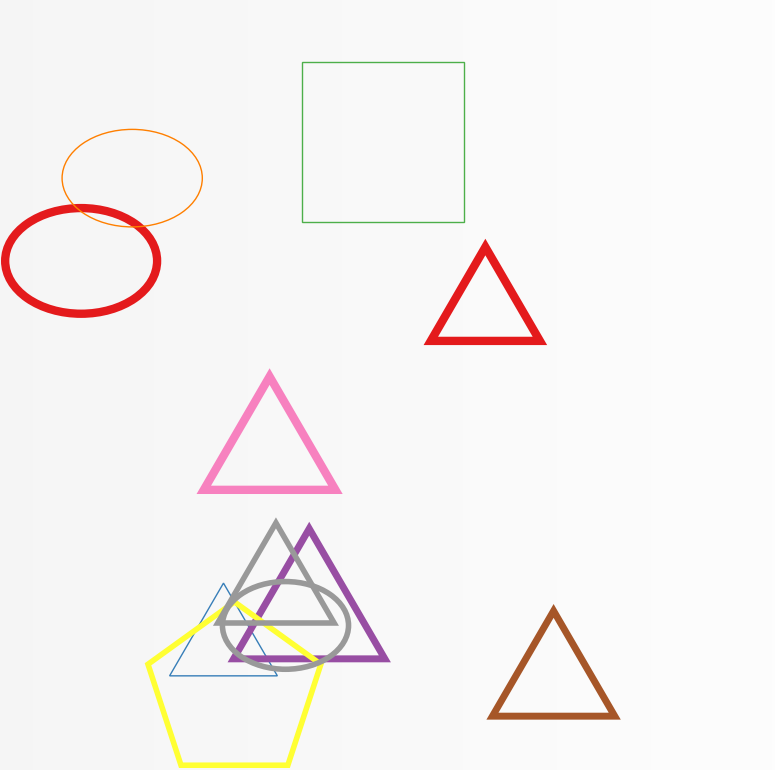[{"shape": "oval", "thickness": 3, "radius": 0.49, "center": [0.105, 0.661]}, {"shape": "triangle", "thickness": 3, "radius": 0.41, "center": [0.626, 0.598]}, {"shape": "triangle", "thickness": 0.5, "radius": 0.4, "center": [0.288, 0.162]}, {"shape": "square", "thickness": 0.5, "radius": 0.52, "center": [0.494, 0.816]}, {"shape": "triangle", "thickness": 2.5, "radius": 0.56, "center": [0.399, 0.201]}, {"shape": "oval", "thickness": 0.5, "radius": 0.45, "center": [0.171, 0.769]}, {"shape": "pentagon", "thickness": 2, "radius": 0.59, "center": [0.302, 0.101]}, {"shape": "triangle", "thickness": 2.5, "radius": 0.46, "center": [0.714, 0.115]}, {"shape": "triangle", "thickness": 3, "radius": 0.49, "center": [0.348, 0.413]}, {"shape": "triangle", "thickness": 2, "radius": 0.43, "center": [0.356, 0.234]}, {"shape": "oval", "thickness": 2, "radius": 0.41, "center": [0.368, 0.188]}]